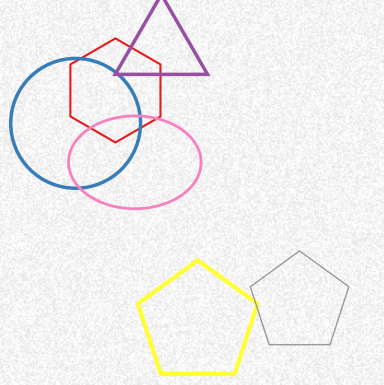[{"shape": "hexagon", "thickness": 1.5, "radius": 0.68, "center": [0.3, 0.765]}, {"shape": "circle", "thickness": 2.5, "radius": 0.84, "center": [0.196, 0.68]}, {"shape": "triangle", "thickness": 2.5, "radius": 0.69, "center": [0.419, 0.876]}, {"shape": "pentagon", "thickness": 3, "radius": 0.82, "center": [0.514, 0.161]}, {"shape": "oval", "thickness": 2, "radius": 0.86, "center": [0.35, 0.578]}, {"shape": "pentagon", "thickness": 1, "radius": 0.67, "center": [0.778, 0.214]}]